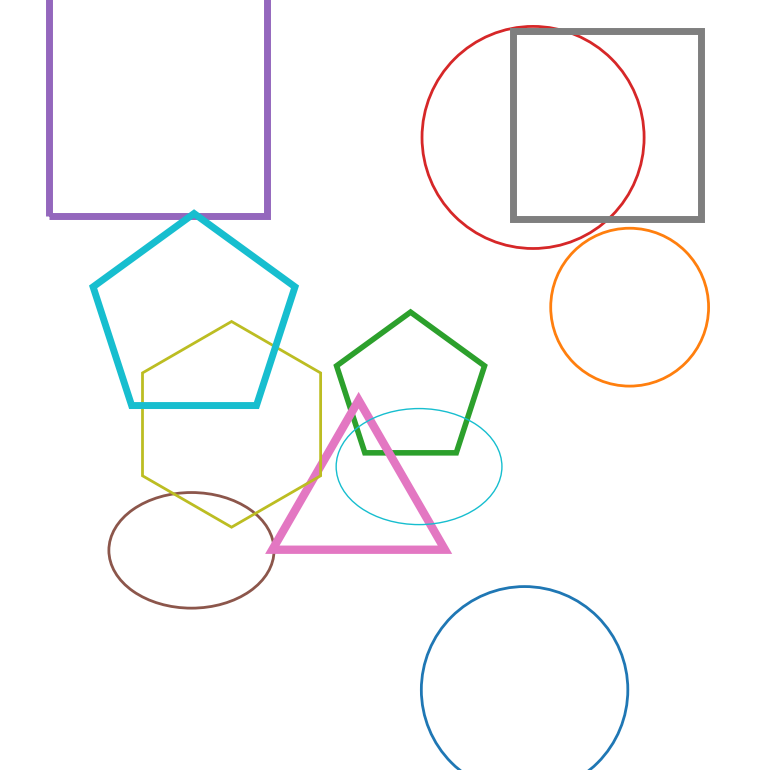[{"shape": "circle", "thickness": 1, "radius": 0.67, "center": [0.681, 0.104]}, {"shape": "circle", "thickness": 1, "radius": 0.51, "center": [0.818, 0.601]}, {"shape": "pentagon", "thickness": 2, "radius": 0.51, "center": [0.533, 0.494]}, {"shape": "circle", "thickness": 1, "radius": 0.72, "center": [0.692, 0.821]}, {"shape": "square", "thickness": 2.5, "radius": 0.71, "center": [0.205, 0.861]}, {"shape": "oval", "thickness": 1, "radius": 0.54, "center": [0.249, 0.285]}, {"shape": "triangle", "thickness": 3, "radius": 0.65, "center": [0.466, 0.351]}, {"shape": "square", "thickness": 2.5, "radius": 0.61, "center": [0.788, 0.837]}, {"shape": "hexagon", "thickness": 1, "radius": 0.67, "center": [0.301, 0.449]}, {"shape": "pentagon", "thickness": 2.5, "radius": 0.69, "center": [0.252, 0.585]}, {"shape": "oval", "thickness": 0.5, "radius": 0.54, "center": [0.544, 0.394]}]